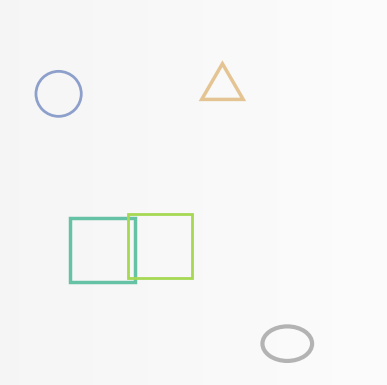[{"shape": "square", "thickness": 2.5, "radius": 0.42, "center": [0.265, 0.35]}, {"shape": "circle", "thickness": 2, "radius": 0.29, "center": [0.151, 0.756]}, {"shape": "square", "thickness": 2, "radius": 0.41, "center": [0.414, 0.361]}, {"shape": "triangle", "thickness": 2.5, "radius": 0.31, "center": [0.574, 0.773]}, {"shape": "oval", "thickness": 3, "radius": 0.32, "center": [0.741, 0.107]}]